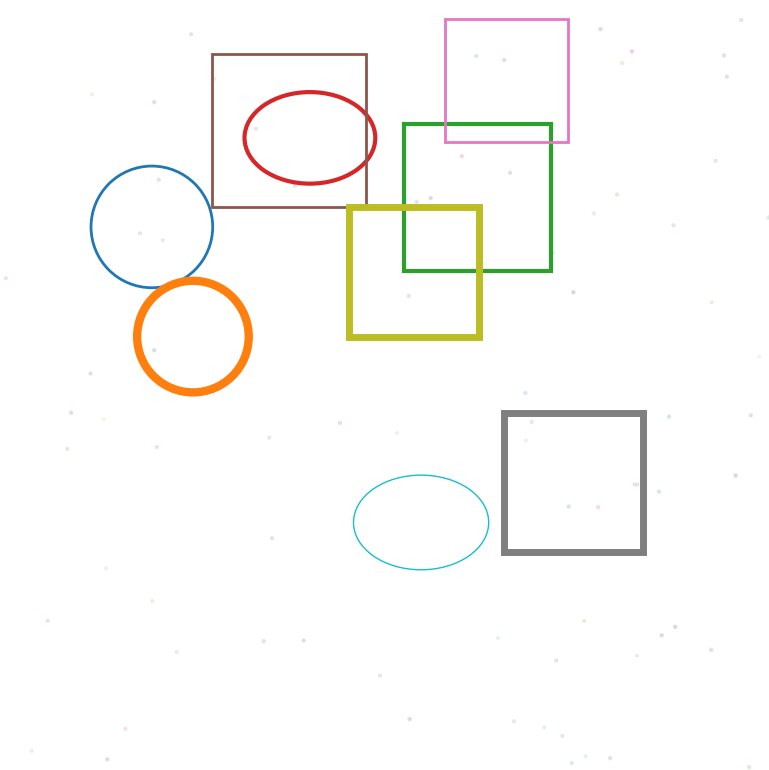[{"shape": "circle", "thickness": 1, "radius": 0.4, "center": [0.197, 0.705]}, {"shape": "circle", "thickness": 3, "radius": 0.36, "center": [0.251, 0.563]}, {"shape": "square", "thickness": 1.5, "radius": 0.48, "center": [0.621, 0.744]}, {"shape": "oval", "thickness": 1.5, "radius": 0.42, "center": [0.402, 0.821]}, {"shape": "square", "thickness": 1, "radius": 0.5, "center": [0.375, 0.831]}, {"shape": "square", "thickness": 1, "radius": 0.4, "center": [0.658, 0.896]}, {"shape": "square", "thickness": 2.5, "radius": 0.45, "center": [0.745, 0.373]}, {"shape": "square", "thickness": 2.5, "radius": 0.42, "center": [0.538, 0.647]}, {"shape": "oval", "thickness": 0.5, "radius": 0.44, "center": [0.547, 0.321]}]